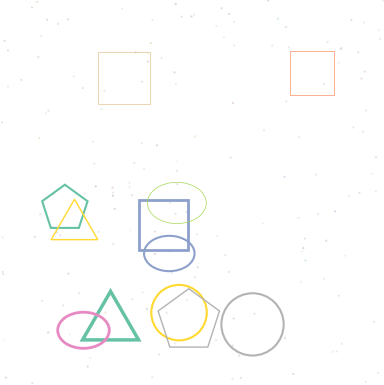[{"shape": "pentagon", "thickness": 1.5, "radius": 0.31, "center": [0.168, 0.458]}, {"shape": "triangle", "thickness": 2.5, "radius": 0.42, "center": [0.287, 0.159]}, {"shape": "square", "thickness": 0.5, "radius": 0.29, "center": [0.811, 0.81]}, {"shape": "square", "thickness": 2, "radius": 0.32, "center": [0.425, 0.415]}, {"shape": "oval", "thickness": 1.5, "radius": 0.33, "center": [0.44, 0.342]}, {"shape": "oval", "thickness": 2, "radius": 0.33, "center": [0.217, 0.142]}, {"shape": "oval", "thickness": 0.5, "radius": 0.38, "center": [0.459, 0.473]}, {"shape": "circle", "thickness": 1.5, "radius": 0.36, "center": [0.465, 0.188]}, {"shape": "triangle", "thickness": 1, "radius": 0.35, "center": [0.193, 0.412]}, {"shape": "square", "thickness": 0.5, "radius": 0.34, "center": [0.323, 0.797]}, {"shape": "pentagon", "thickness": 1, "radius": 0.42, "center": [0.49, 0.166]}, {"shape": "circle", "thickness": 1.5, "radius": 0.4, "center": [0.656, 0.157]}]